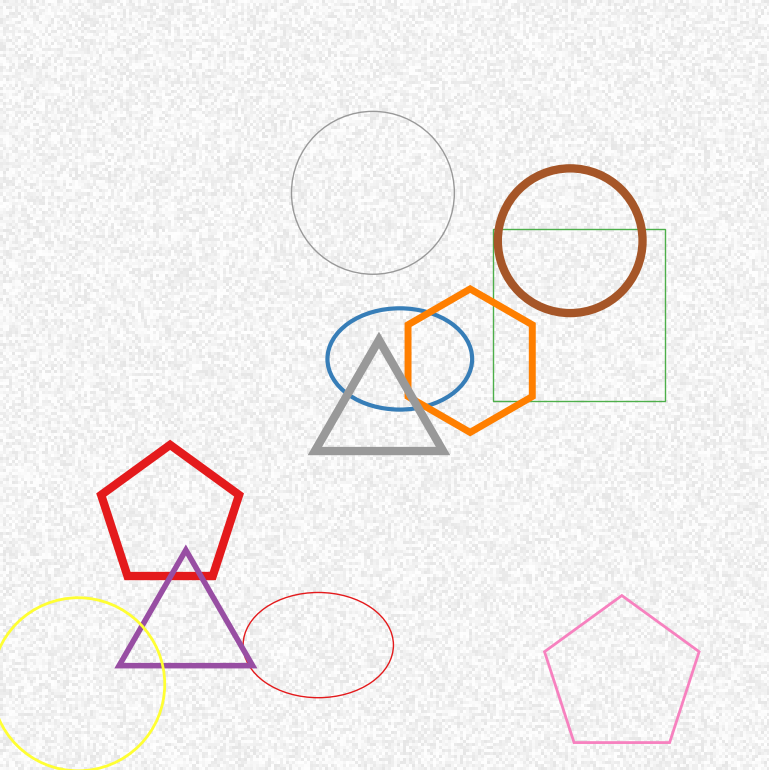[{"shape": "oval", "thickness": 0.5, "radius": 0.49, "center": [0.413, 0.162]}, {"shape": "pentagon", "thickness": 3, "radius": 0.47, "center": [0.221, 0.328]}, {"shape": "oval", "thickness": 1.5, "radius": 0.47, "center": [0.519, 0.534]}, {"shape": "square", "thickness": 0.5, "radius": 0.56, "center": [0.752, 0.591]}, {"shape": "triangle", "thickness": 2, "radius": 0.5, "center": [0.241, 0.186]}, {"shape": "hexagon", "thickness": 2.5, "radius": 0.47, "center": [0.611, 0.532]}, {"shape": "circle", "thickness": 1, "radius": 0.56, "center": [0.102, 0.111]}, {"shape": "circle", "thickness": 3, "radius": 0.47, "center": [0.74, 0.687]}, {"shape": "pentagon", "thickness": 1, "radius": 0.53, "center": [0.808, 0.121]}, {"shape": "circle", "thickness": 0.5, "radius": 0.53, "center": [0.484, 0.75]}, {"shape": "triangle", "thickness": 3, "radius": 0.48, "center": [0.492, 0.462]}]